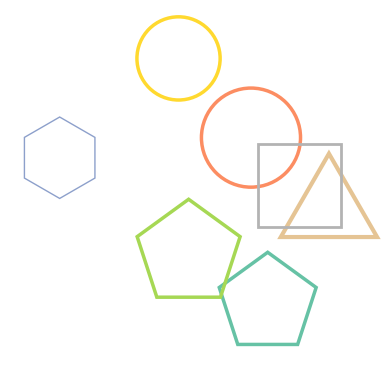[{"shape": "pentagon", "thickness": 2.5, "radius": 0.66, "center": [0.695, 0.212]}, {"shape": "circle", "thickness": 2.5, "radius": 0.64, "center": [0.652, 0.643]}, {"shape": "hexagon", "thickness": 1, "radius": 0.53, "center": [0.155, 0.59]}, {"shape": "pentagon", "thickness": 2.5, "radius": 0.7, "center": [0.49, 0.342]}, {"shape": "circle", "thickness": 2.5, "radius": 0.54, "center": [0.464, 0.848]}, {"shape": "triangle", "thickness": 3, "radius": 0.72, "center": [0.854, 0.457]}, {"shape": "square", "thickness": 2, "radius": 0.54, "center": [0.779, 0.517]}]